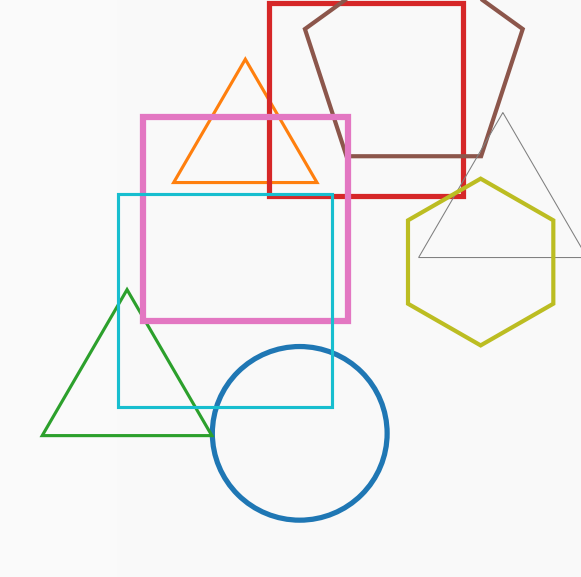[{"shape": "circle", "thickness": 2.5, "radius": 0.75, "center": [0.516, 0.249]}, {"shape": "triangle", "thickness": 1.5, "radius": 0.71, "center": [0.422, 0.754]}, {"shape": "triangle", "thickness": 1.5, "radius": 0.84, "center": [0.219, 0.329]}, {"shape": "square", "thickness": 2.5, "radius": 0.84, "center": [0.63, 0.827]}, {"shape": "pentagon", "thickness": 2, "radius": 0.99, "center": [0.712, 0.888]}, {"shape": "square", "thickness": 3, "radius": 0.88, "center": [0.423, 0.62]}, {"shape": "triangle", "thickness": 0.5, "radius": 0.84, "center": [0.865, 0.637]}, {"shape": "hexagon", "thickness": 2, "radius": 0.72, "center": [0.827, 0.545]}, {"shape": "square", "thickness": 1.5, "radius": 0.92, "center": [0.386, 0.479]}]